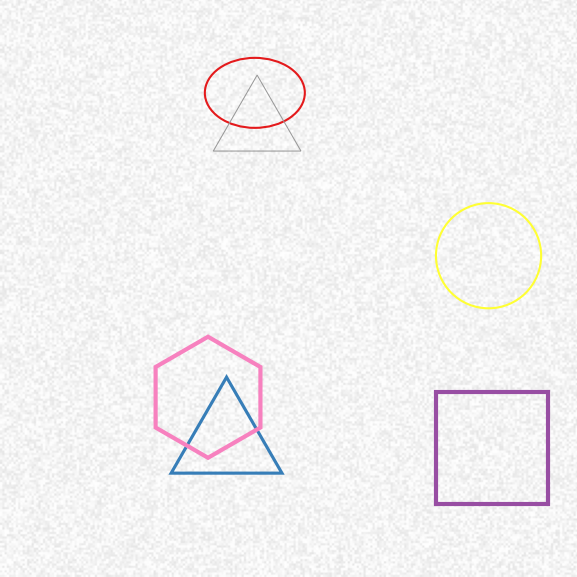[{"shape": "oval", "thickness": 1, "radius": 0.43, "center": [0.441, 0.838]}, {"shape": "triangle", "thickness": 1.5, "radius": 0.55, "center": [0.392, 0.235]}, {"shape": "square", "thickness": 2, "radius": 0.48, "center": [0.852, 0.223]}, {"shape": "circle", "thickness": 1, "radius": 0.46, "center": [0.846, 0.556]}, {"shape": "hexagon", "thickness": 2, "radius": 0.52, "center": [0.36, 0.311]}, {"shape": "triangle", "thickness": 0.5, "radius": 0.44, "center": [0.445, 0.781]}]